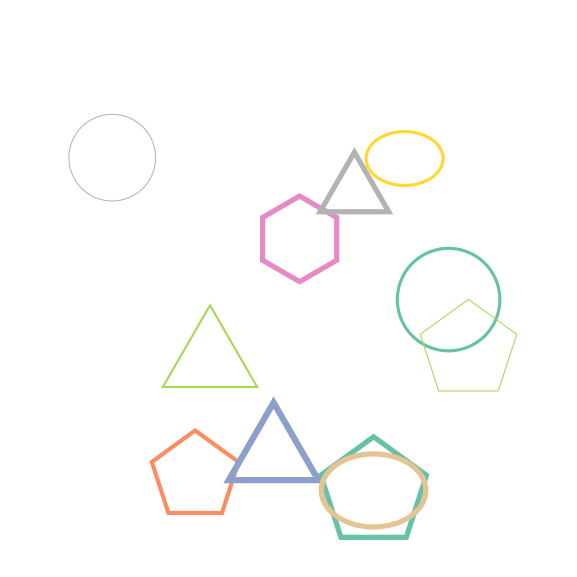[{"shape": "circle", "thickness": 1.5, "radius": 0.44, "center": [0.777, 0.48]}, {"shape": "pentagon", "thickness": 2.5, "radius": 0.48, "center": [0.647, 0.147]}, {"shape": "pentagon", "thickness": 2, "radius": 0.39, "center": [0.338, 0.175]}, {"shape": "triangle", "thickness": 3, "radius": 0.45, "center": [0.474, 0.212]}, {"shape": "hexagon", "thickness": 2.5, "radius": 0.37, "center": [0.519, 0.586]}, {"shape": "triangle", "thickness": 1, "radius": 0.47, "center": [0.364, 0.376]}, {"shape": "pentagon", "thickness": 0.5, "radius": 0.44, "center": [0.811, 0.393]}, {"shape": "oval", "thickness": 1.5, "radius": 0.33, "center": [0.701, 0.725]}, {"shape": "oval", "thickness": 2.5, "radius": 0.45, "center": [0.647, 0.15]}, {"shape": "circle", "thickness": 0.5, "radius": 0.38, "center": [0.194, 0.726]}, {"shape": "triangle", "thickness": 2.5, "radius": 0.34, "center": [0.614, 0.667]}]